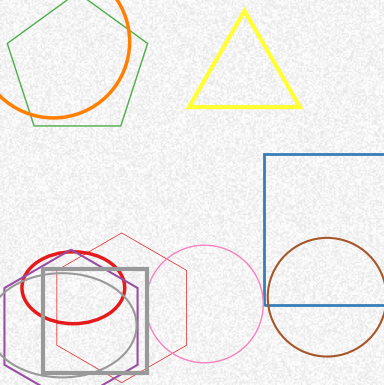[{"shape": "oval", "thickness": 2.5, "radius": 0.67, "center": [0.191, 0.253]}, {"shape": "hexagon", "thickness": 0.5, "radius": 0.97, "center": [0.316, 0.201]}, {"shape": "square", "thickness": 2, "radius": 0.98, "center": [0.883, 0.403]}, {"shape": "pentagon", "thickness": 1, "radius": 0.96, "center": [0.201, 0.828]}, {"shape": "hexagon", "thickness": 1.5, "radius": 1.0, "center": [0.184, 0.152]}, {"shape": "circle", "thickness": 2.5, "radius": 0.99, "center": [0.139, 0.892]}, {"shape": "triangle", "thickness": 3, "radius": 0.83, "center": [0.635, 0.805]}, {"shape": "circle", "thickness": 1.5, "radius": 0.77, "center": [0.85, 0.228]}, {"shape": "circle", "thickness": 1, "radius": 0.76, "center": [0.531, 0.21]}, {"shape": "square", "thickness": 3, "radius": 0.68, "center": [0.248, 0.165]}, {"shape": "oval", "thickness": 1.5, "radius": 0.97, "center": [0.161, 0.155]}]